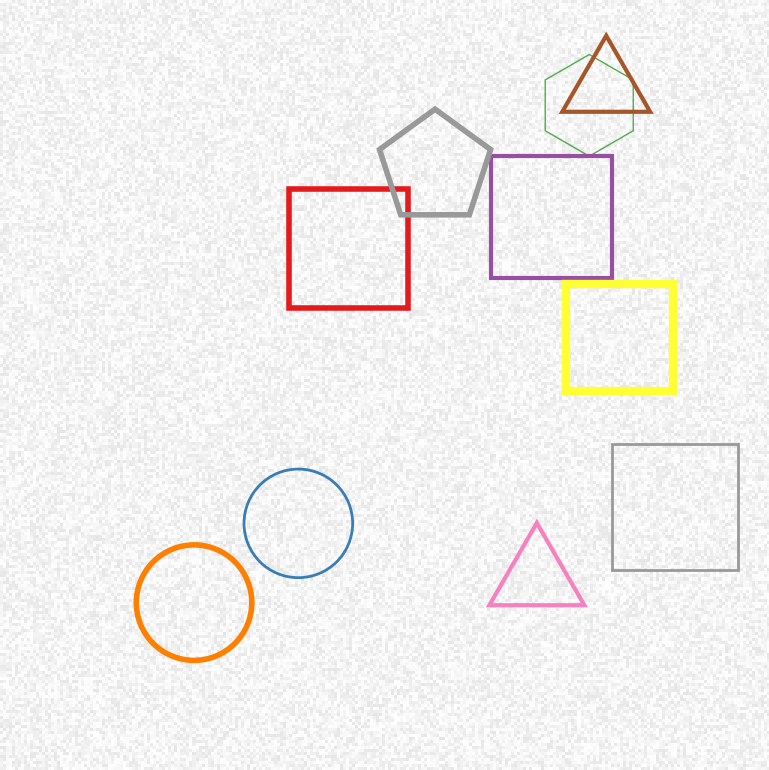[{"shape": "square", "thickness": 2, "radius": 0.39, "center": [0.453, 0.677]}, {"shape": "circle", "thickness": 1, "radius": 0.35, "center": [0.387, 0.32]}, {"shape": "hexagon", "thickness": 0.5, "radius": 0.33, "center": [0.765, 0.863]}, {"shape": "square", "thickness": 1.5, "radius": 0.39, "center": [0.716, 0.718]}, {"shape": "circle", "thickness": 2, "radius": 0.37, "center": [0.252, 0.217]}, {"shape": "square", "thickness": 3, "radius": 0.35, "center": [0.805, 0.562]}, {"shape": "triangle", "thickness": 1.5, "radius": 0.33, "center": [0.787, 0.888]}, {"shape": "triangle", "thickness": 1.5, "radius": 0.36, "center": [0.697, 0.25]}, {"shape": "square", "thickness": 1, "radius": 0.41, "center": [0.876, 0.341]}, {"shape": "pentagon", "thickness": 2, "radius": 0.38, "center": [0.565, 0.782]}]